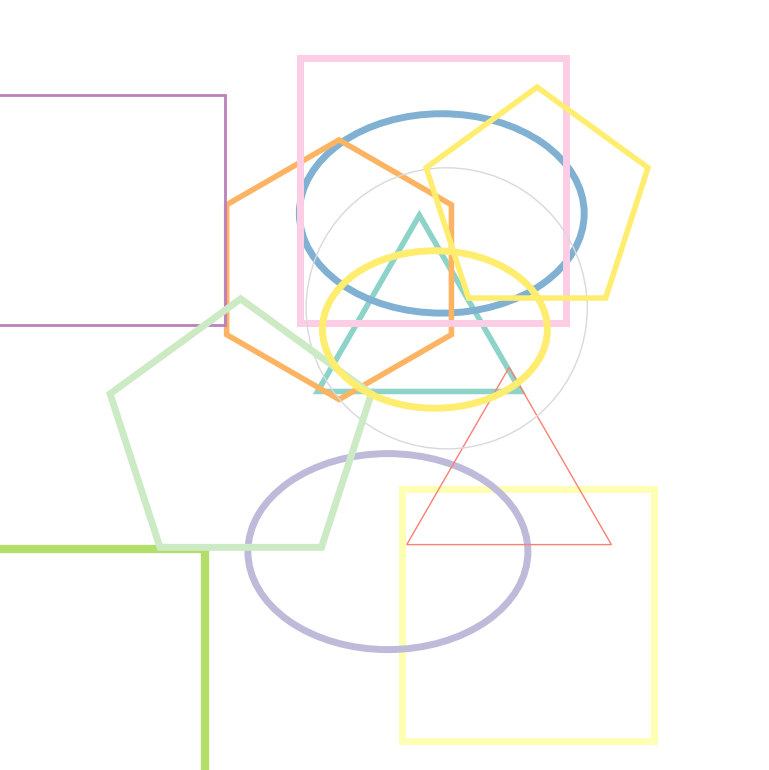[{"shape": "triangle", "thickness": 2, "radius": 0.76, "center": [0.545, 0.568]}, {"shape": "square", "thickness": 2.5, "radius": 0.82, "center": [0.686, 0.201]}, {"shape": "oval", "thickness": 2.5, "radius": 0.91, "center": [0.504, 0.284]}, {"shape": "triangle", "thickness": 0.5, "radius": 0.77, "center": [0.661, 0.369]}, {"shape": "oval", "thickness": 2.5, "radius": 0.92, "center": [0.574, 0.723]}, {"shape": "hexagon", "thickness": 2, "radius": 0.84, "center": [0.44, 0.65]}, {"shape": "square", "thickness": 3, "radius": 0.83, "center": [0.1, 0.122]}, {"shape": "square", "thickness": 2.5, "radius": 0.86, "center": [0.562, 0.753]}, {"shape": "circle", "thickness": 0.5, "radius": 0.91, "center": [0.58, 0.6]}, {"shape": "square", "thickness": 1, "radius": 0.75, "center": [0.143, 0.727]}, {"shape": "pentagon", "thickness": 2.5, "radius": 0.89, "center": [0.313, 0.433]}, {"shape": "pentagon", "thickness": 2, "radius": 0.76, "center": [0.698, 0.735]}, {"shape": "oval", "thickness": 2.5, "radius": 0.73, "center": [0.565, 0.572]}]